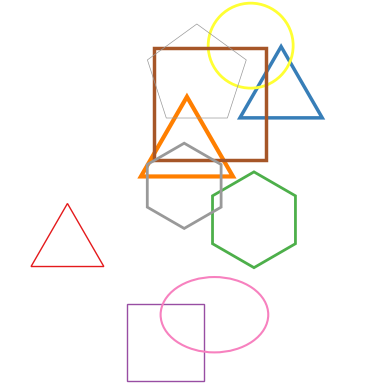[{"shape": "triangle", "thickness": 1, "radius": 0.55, "center": [0.175, 0.362]}, {"shape": "triangle", "thickness": 2.5, "radius": 0.62, "center": [0.73, 0.756]}, {"shape": "hexagon", "thickness": 2, "radius": 0.62, "center": [0.66, 0.429]}, {"shape": "square", "thickness": 1, "radius": 0.5, "center": [0.429, 0.109]}, {"shape": "triangle", "thickness": 3, "radius": 0.69, "center": [0.486, 0.611]}, {"shape": "circle", "thickness": 2, "radius": 0.55, "center": [0.651, 0.881]}, {"shape": "square", "thickness": 2.5, "radius": 0.73, "center": [0.546, 0.729]}, {"shape": "oval", "thickness": 1.5, "radius": 0.7, "center": [0.557, 0.183]}, {"shape": "hexagon", "thickness": 2, "radius": 0.55, "center": [0.478, 0.517]}, {"shape": "pentagon", "thickness": 0.5, "radius": 0.67, "center": [0.511, 0.803]}]